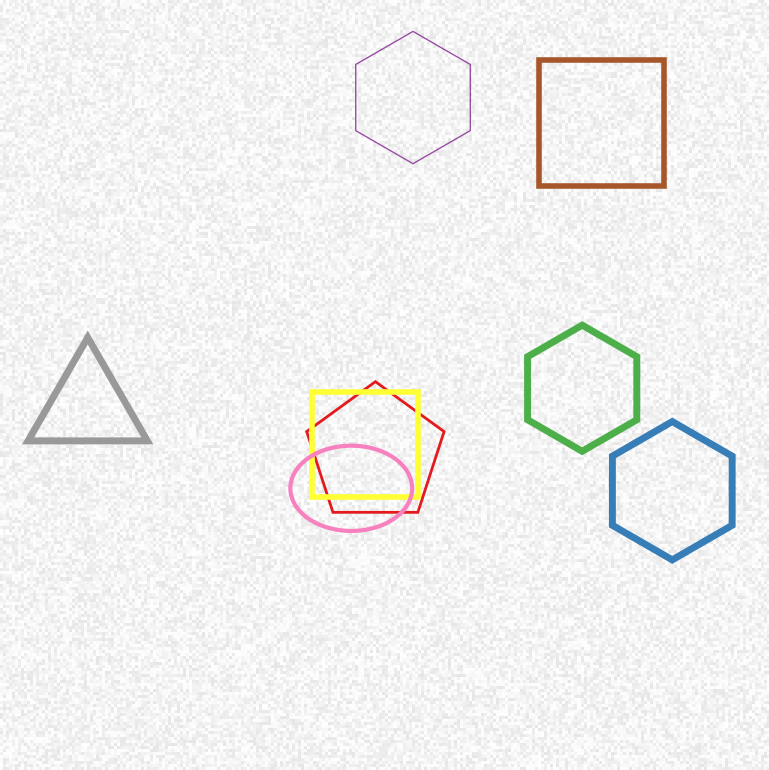[{"shape": "pentagon", "thickness": 1, "radius": 0.47, "center": [0.488, 0.411]}, {"shape": "hexagon", "thickness": 2.5, "radius": 0.45, "center": [0.873, 0.363]}, {"shape": "hexagon", "thickness": 2.5, "radius": 0.41, "center": [0.756, 0.496]}, {"shape": "hexagon", "thickness": 0.5, "radius": 0.43, "center": [0.536, 0.873]}, {"shape": "square", "thickness": 2, "radius": 0.34, "center": [0.474, 0.423]}, {"shape": "square", "thickness": 2, "radius": 0.41, "center": [0.781, 0.84]}, {"shape": "oval", "thickness": 1.5, "radius": 0.4, "center": [0.456, 0.366]}, {"shape": "triangle", "thickness": 2.5, "radius": 0.45, "center": [0.114, 0.472]}]